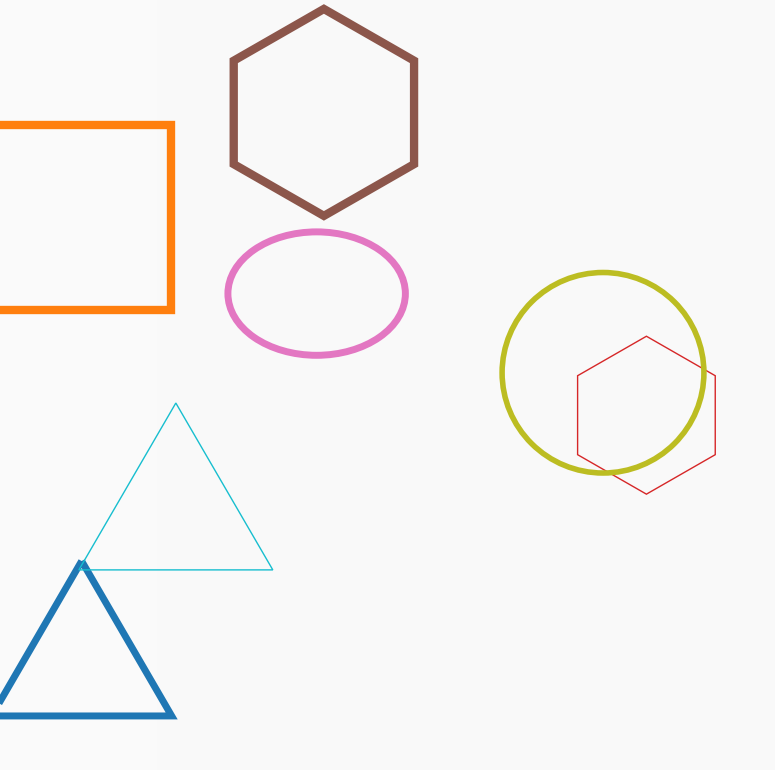[{"shape": "triangle", "thickness": 2.5, "radius": 0.67, "center": [0.105, 0.137]}, {"shape": "square", "thickness": 3, "radius": 0.6, "center": [0.101, 0.717]}, {"shape": "hexagon", "thickness": 0.5, "radius": 0.51, "center": [0.834, 0.461]}, {"shape": "hexagon", "thickness": 3, "radius": 0.67, "center": [0.418, 0.854]}, {"shape": "oval", "thickness": 2.5, "radius": 0.57, "center": [0.409, 0.619]}, {"shape": "circle", "thickness": 2, "radius": 0.65, "center": [0.778, 0.516]}, {"shape": "triangle", "thickness": 0.5, "radius": 0.72, "center": [0.227, 0.332]}]